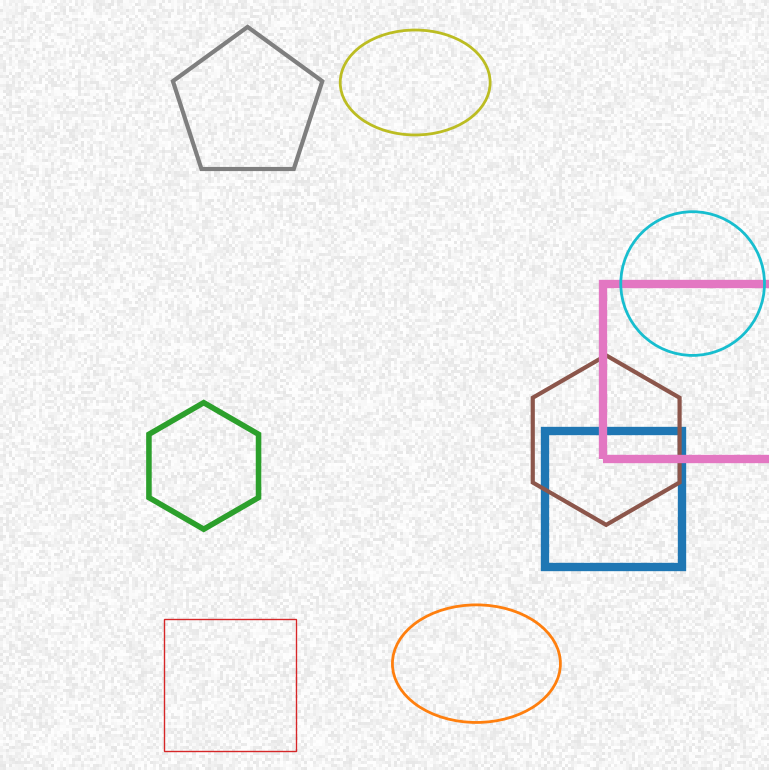[{"shape": "square", "thickness": 3, "radius": 0.44, "center": [0.797, 0.352]}, {"shape": "oval", "thickness": 1, "radius": 0.55, "center": [0.619, 0.138]}, {"shape": "hexagon", "thickness": 2, "radius": 0.41, "center": [0.265, 0.395]}, {"shape": "square", "thickness": 0.5, "radius": 0.43, "center": [0.299, 0.11]}, {"shape": "hexagon", "thickness": 1.5, "radius": 0.55, "center": [0.787, 0.428]}, {"shape": "square", "thickness": 3, "radius": 0.57, "center": [0.898, 0.518]}, {"shape": "pentagon", "thickness": 1.5, "radius": 0.51, "center": [0.322, 0.863]}, {"shape": "oval", "thickness": 1, "radius": 0.49, "center": [0.539, 0.893]}, {"shape": "circle", "thickness": 1, "radius": 0.47, "center": [0.9, 0.632]}]